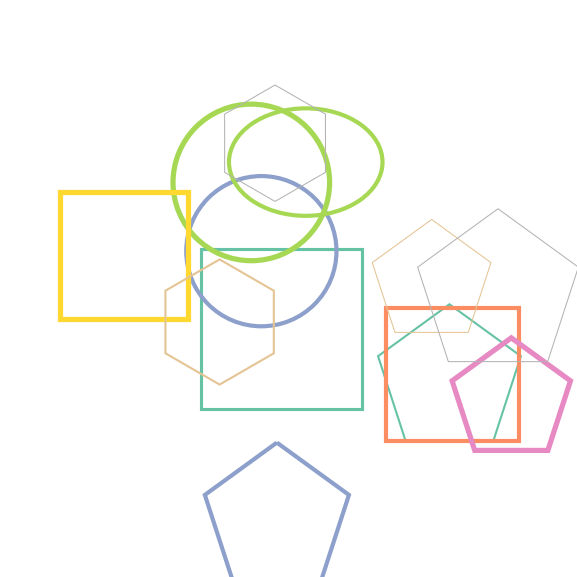[{"shape": "square", "thickness": 1.5, "radius": 0.7, "center": [0.488, 0.429]}, {"shape": "pentagon", "thickness": 1, "radius": 0.65, "center": [0.778, 0.342]}, {"shape": "square", "thickness": 2, "radius": 0.58, "center": [0.784, 0.351]}, {"shape": "circle", "thickness": 2, "radius": 0.65, "center": [0.453, 0.564]}, {"shape": "pentagon", "thickness": 2, "radius": 0.66, "center": [0.479, 0.102]}, {"shape": "pentagon", "thickness": 2.5, "radius": 0.54, "center": [0.885, 0.306]}, {"shape": "circle", "thickness": 2.5, "radius": 0.68, "center": [0.435, 0.683]}, {"shape": "oval", "thickness": 2, "radius": 0.66, "center": [0.529, 0.718]}, {"shape": "square", "thickness": 2.5, "radius": 0.55, "center": [0.215, 0.557]}, {"shape": "pentagon", "thickness": 0.5, "radius": 0.54, "center": [0.747, 0.511]}, {"shape": "hexagon", "thickness": 1, "radius": 0.54, "center": [0.38, 0.442]}, {"shape": "hexagon", "thickness": 0.5, "radius": 0.5, "center": [0.476, 0.751]}, {"shape": "pentagon", "thickness": 0.5, "radius": 0.73, "center": [0.862, 0.491]}]